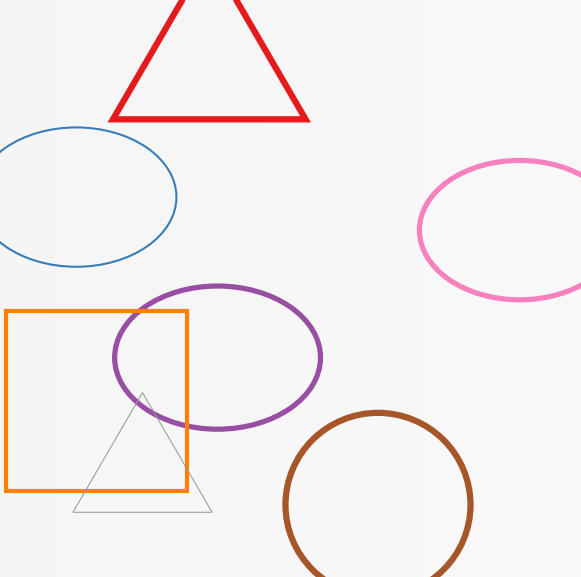[{"shape": "triangle", "thickness": 3, "radius": 0.96, "center": [0.36, 0.888]}, {"shape": "oval", "thickness": 1, "radius": 0.86, "center": [0.131, 0.658]}, {"shape": "oval", "thickness": 2.5, "radius": 0.89, "center": [0.374, 0.38]}, {"shape": "square", "thickness": 2, "radius": 0.78, "center": [0.166, 0.305]}, {"shape": "circle", "thickness": 3, "radius": 0.8, "center": [0.65, 0.125]}, {"shape": "oval", "thickness": 2.5, "radius": 0.86, "center": [0.894, 0.601]}, {"shape": "triangle", "thickness": 0.5, "radius": 0.69, "center": [0.245, 0.181]}]